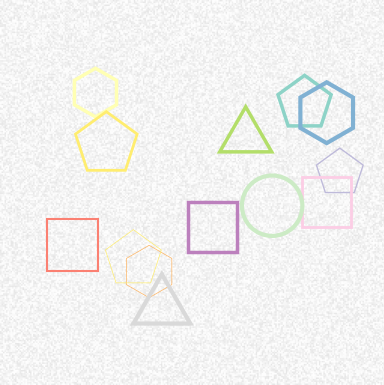[{"shape": "pentagon", "thickness": 2.5, "radius": 0.36, "center": [0.791, 0.732]}, {"shape": "hexagon", "thickness": 2.5, "radius": 0.32, "center": [0.248, 0.76]}, {"shape": "pentagon", "thickness": 1, "radius": 0.32, "center": [0.883, 0.551]}, {"shape": "square", "thickness": 1.5, "radius": 0.33, "center": [0.189, 0.364]}, {"shape": "hexagon", "thickness": 3, "radius": 0.39, "center": [0.849, 0.707]}, {"shape": "hexagon", "thickness": 0.5, "radius": 0.34, "center": [0.387, 0.295]}, {"shape": "triangle", "thickness": 2.5, "radius": 0.39, "center": [0.638, 0.645]}, {"shape": "square", "thickness": 2, "radius": 0.32, "center": [0.847, 0.475]}, {"shape": "triangle", "thickness": 3, "radius": 0.43, "center": [0.42, 0.202]}, {"shape": "square", "thickness": 2.5, "radius": 0.32, "center": [0.551, 0.411]}, {"shape": "circle", "thickness": 3, "radius": 0.39, "center": [0.707, 0.466]}, {"shape": "pentagon", "thickness": 2, "radius": 0.42, "center": [0.276, 0.626]}, {"shape": "pentagon", "thickness": 0.5, "radius": 0.38, "center": [0.346, 0.327]}]